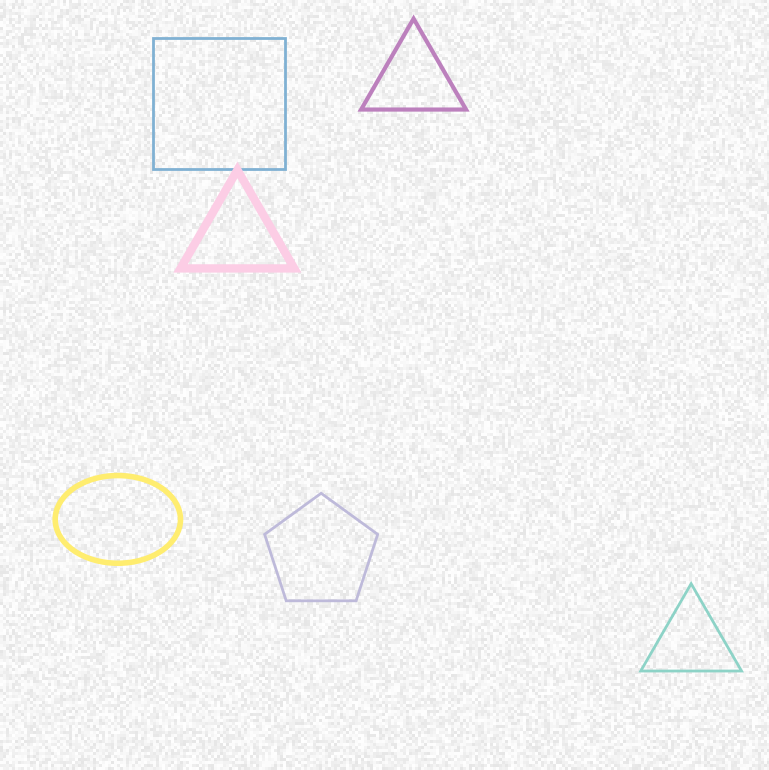[{"shape": "triangle", "thickness": 1, "radius": 0.38, "center": [0.898, 0.166]}, {"shape": "pentagon", "thickness": 1, "radius": 0.39, "center": [0.417, 0.282]}, {"shape": "square", "thickness": 1, "radius": 0.43, "center": [0.284, 0.866]}, {"shape": "triangle", "thickness": 3, "radius": 0.43, "center": [0.308, 0.694]}, {"shape": "triangle", "thickness": 1.5, "radius": 0.39, "center": [0.537, 0.897]}, {"shape": "oval", "thickness": 2, "radius": 0.41, "center": [0.153, 0.325]}]